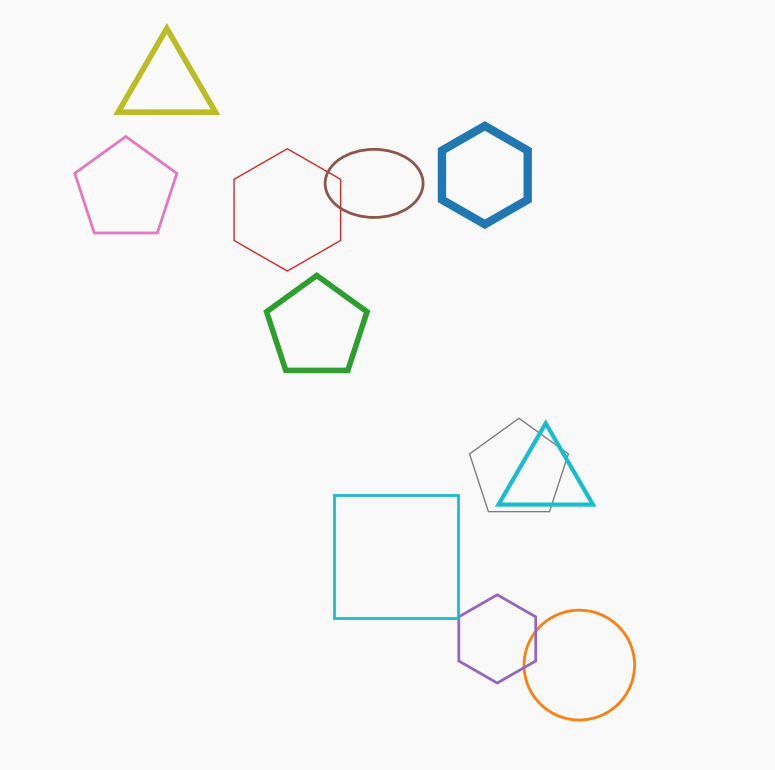[{"shape": "hexagon", "thickness": 3, "radius": 0.32, "center": [0.626, 0.773]}, {"shape": "circle", "thickness": 1, "radius": 0.36, "center": [0.747, 0.136]}, {"shape": "pentagon", "thickness": 2, "radius": 0.34, "center": [0.409, 0.574]}, {"shape": "hexagon", "thickness": 0.5, "radius": 0.4, "center": [0.371, 0.727]}, {"shape": "hexagon", "thickness": 1, "radius": 0.29, "center": [0.642, 0.17]}, {"shape": "oval", "thickness": 1, "radius": 0.32, "center": [0.483, 0.762]}, {"shape": "pentagon", "thickness": 1, "radius": 0.35, "center": [0.162, 0.753]}, {"shape": "pentagon", "thickness": 0.5, "radius": 0.34, "center": [0.67, 0.39]}, {"shape": "triangle", "thickness": 2, "radius": 0.36, "center": [0.215, 0.891]}, {"shape": "square", "thickness": 1, "radius": 0.4, "center": [0.511, 0.278]}, {"shape": "triangle", "thickness": 1.5, "radius": 0.35, "center": [0.704, 0.38]}]